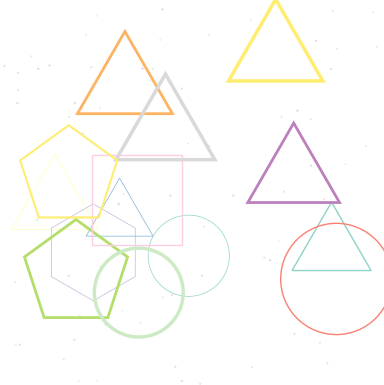[{"shape": "circle", "thickness": 0.5, "radius": 0.53, "center": [0.49, 0.336]}, {"shape": "triangle", "thickness": 1, "radius": 0.59, "center": [0.861, 0.357]}, {"shape": "triangle", "thickness": 0.5, "radius": 0.65, "center": [0.143, 0.469]}, {"shape": "hexagon", "thickness": 0.5, "radius": 0.63, "center": [0.242, 0.345]}, {"shape": "circle", "thickness": 1, "radius": 0.72, "center": [0.874, 0.275]}, {"shape": "triangle", "thickness": 0.5, "radius": 0.5, "center": [0.311, 0.437]}, {"shape": "triangle", "thickness": 2, "radius": 0.71, "center": [0.324, 0.776]}, {"shape": "pentagon", "thickness": 2, "radius": 0.7, "center": [0.197, 0.289]}, {"shape": "square", "thickness": 1, "radius": 0.58, "center": [0.355, 0.48]}, {"shape": "triangle", "thickness": 2.5, "radius": 0.74, "center": [0.43, 0.659]}, {"shape": "triangle", "thickness": 2, "radius": 0.69, "center": [0.763, 0.543]}, {"shape": "circle", "thickness": 2.5, "radius": 0.58, "center": [0.36, 0.24]}, {"shape": "triangle", "thickness": 2.5, "radius": 0.71, "center": [0.716, 0.86]}, {"shape": "pentagon", "thickness": 1.5, "radius": 0.66, "center": [0.179, 0.542]}]